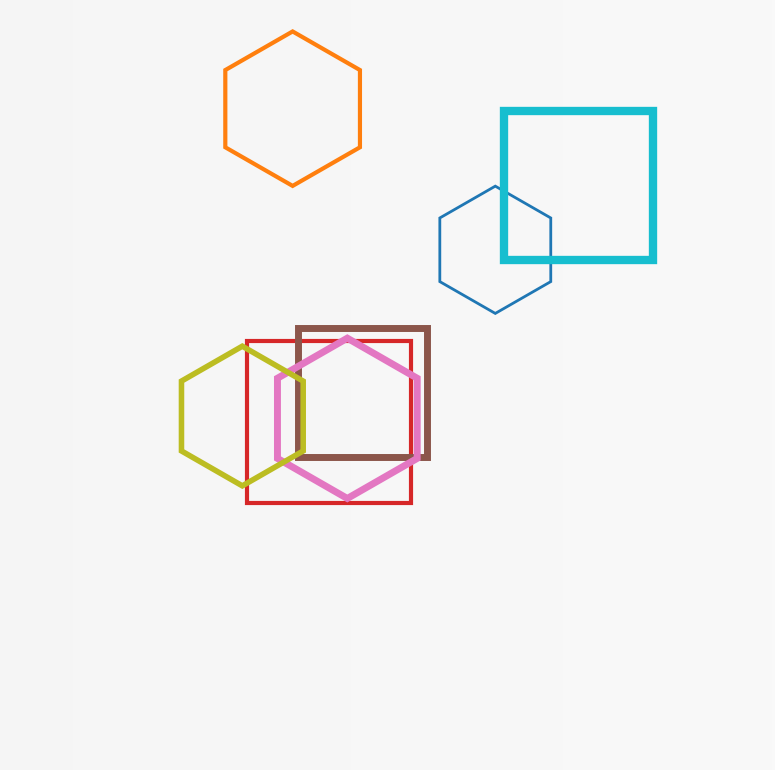[{"shape": "hexagon", "thickness": 1, "radius": 0.41, "center": [0.639, 0.676]}, {"shape": "hexagon", "thickness": 1.5, "radius": 0.5, "center": [0.378, 0.859]}, {"shape": "square", "thickness": 1.5, "radius": 0.53, "center": [0.425, 0.452]}, {"shape": "square", "thickness": 2.5, "radius": 0.42, "center": [0.468, 0.491]}, {"shape": "hexagon", "thickness": 2.5, "radius": 0.52, "center": [0.448, 0.457]}, {"shape": "hexagon", "thickness": 2, "radius": 0.45, "center": [0.313, 0.46]}, {"shape": "square", "thickness": 3, "radius": 0.48, "center": [0.747, 0.759]}]